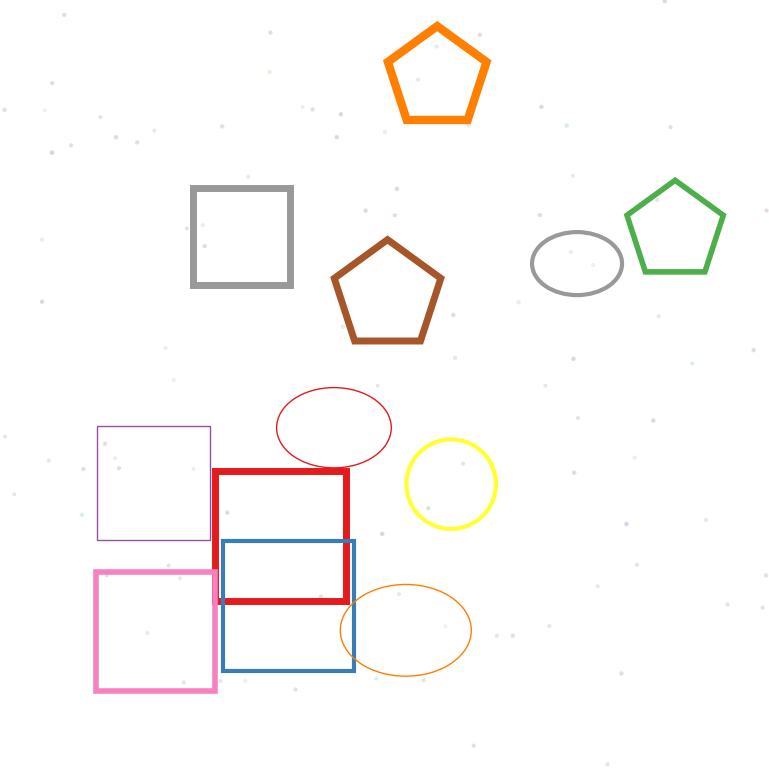[{"shape": "oval", "thickness": 0.5, "radius": 0.37, "center": [0.434, 0.445]}, {"shape": "square", "thickness": 2.5, "radius": 0.42, "center": [0.364, 0.304]}, {"shape": "square", "thickness": 1.5, "radius": 0.42, "center": [0.375, 0.213]}, {"shape": "pentagon", "thickness": 2, "radius": 0.33, "center": [0.877, 0.7]}, {"shape": "square", "thickness": 0.5, "radius": 0.37, "center": [0.199, 0.373]}, {"shape": "pentagon", "thickness": 3, "radius": 0.34, "center": [0.568, 0.899]}, {"shape": "oval", "thickness": 0.5, "radius": 0.43, "center": [0.527, 0.181]}, {"shape": "circle", "thickness": 1.5, "radius": 0.29, "center": [0.586, 0.371]}, {"shape": "pentagon", "thickness": 2.5, "radius": 0.36, "center": [0.503, 0.616]}, {"shape": "square", "thickness": 2, "radius": 0.39, "center": [0.202, 0.18]}, {"shape": "oval", "thickness": 1.5, "radius": 0.29, "center": [0.749, 0.658]}, {"shape": "square", "thickness": 2.5, "radius": 0.31, "center": [0.314, 0.693]}]